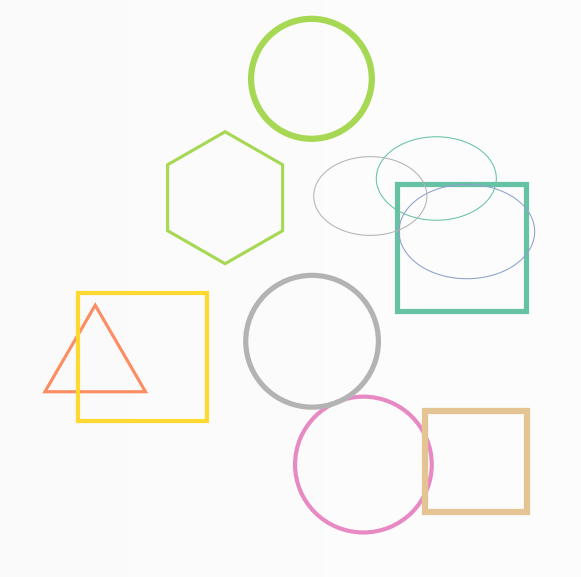[{"shape": "oval", "thickness": 0.5, "radius": 0.52, "center": [0.751, 0.69]}, {"shape": "square", "thickness": 2.5, "radius": 0.55, "center": [0.794, 0.57]}, {"shape": "triangle", "thickness": 1.5, "radius": 0.5, "center": [0.164, 0.371]}, {"shape": "oval", "thickness": 0.5, "radius": 0.58, "center": [0.803, 0.598]}, {"shape": "circle", "thickness": 2, "radius": 0.59, "center": [0.625, 0.195]}, {"shape": "hexagon", "thickness": 1.5, "radius": 0.57, "center": [0.387, 0.657]}, {"shape": "circle", "thickness": 3, "radius": 0.52, "center": [0.536, 0.863]}, {"shape": "square", "thickness": 2, "radius": 0.56, "center": [0.246, 0.381]}, {"shape": "square", "thickness": 3, "radius": 0.44, "center": [0.819, 0.2]}, {"shape": "circle", "thickness": 2.5, "radius": 0.57, "center": [0.537, 0.408]}, {"shape": "oval", "thickness": 0.5, "radius": 0.49, "center": [0.637, 0.66]}]